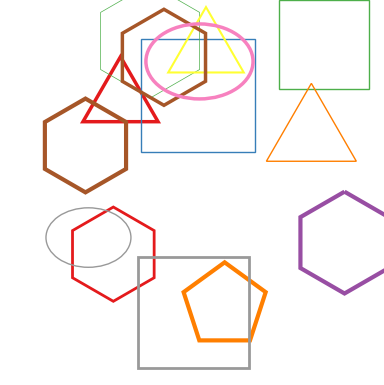[{"shape": "hexagon", "thickness": 2, "radius": 0.61, "center": [0.294, 0.34]}, {"shape": "triangle", "thickness": 2.5, "radius": 0.56, "center": [0.313, 0.74]}, {"shape": "square", "thickness": 1, "radius": 0.74, "center": [0.514, 0.752]}, {"shape": "square", "thickness": 1, "radius": 0.58, "center": [0.841, 0.884]}, {"shape": "hexagon", "thickness": 0.5, "radius": 0.74, "center": [0.39, 0.894]}, {"shape": "hexagon", "thickness": 3, "radius": 0.66, "center": [0.895, 0.37]}, {"shape": "pentagon", "thickness": 3, "radius": 0.56, "center": [0.583, 0.207]}, {"shape": "triangle", "thickness": 1, "radius": 0.67, "center": [0.809, 0.649]}, {"shape": "triangle", "thickness": 1.5, "radius": 0.57, "center": [0.535, 0.868]}, {"shape": "hexagon", "thickness": 2.5, "radius": 0.62, "center": [0.426, 0.851]}, {"shape": "hexagon", "thickness": 3, "radius": 0.61, "center": [0.222, 0.622]}, {"shape": "oval", "thickness": 2.5, "radius": 0.7, "center": [0.518, 0.84]}, {"shape": "square", "thickness": 2, "radius": 0.72, "center": [0.503, 0.188]}, {"shape": "oval", "thickness": 1, "radius": 0.55, "center": [0.23, 0.383]}]